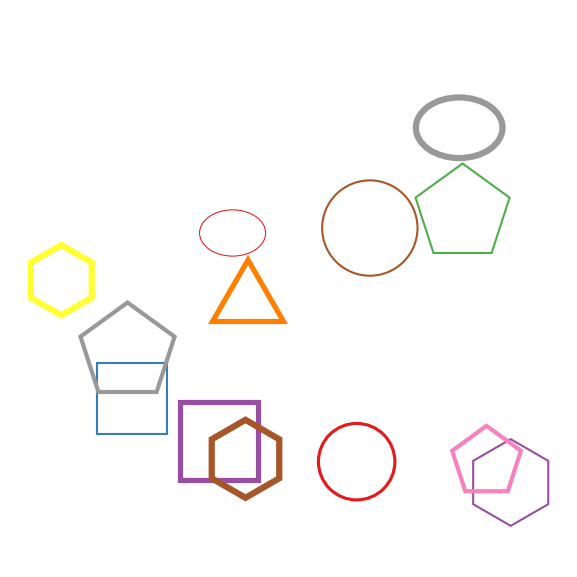[{"shape": "circle", "thickness": 1.5, "radius": 0.33, "center": [0.618, 0.2]}, {"shape": "oval", "thickness": 0.5, "radius": 0.29, "center": [0.403, 0.596]}, {"shape": "square", "thickness": 1, "radius": 0.3, "center": [0.229, 0.309]}, {"shape": "pentagon", "thickness": 1, "radius": 0.43, "center": [0.801, 0.63]}, {"shape": "hexagon", "thickness": 1, "radius": 0.38, "center": [0.884, 0.164]}, {"shape": "square", "thickness": 2.5, "radius": 0.34, "center": [0.379, 0.235]}, {"shape": "triangle", "thickness": 2.5, "radius": 0.36, "center": [0.429, 0.478]}, {"shape": "hexagon", "thickness": 3, "radius": 0.3, "center": [0.106, 0.514]}, {"shape": "circle", "thickness": 1, "radius": 0.41, "center": [0.64, 0.604]}, {"shape": "hexagon", "thickness": 3, "radius": 0.34, "center": [0.425, 0.205]}, {"shape": "pentagon", "thickness": 2, "radius": 0.31, "center": [0.842, 0.199]}, {"shape": "pentagon", "thickness": 2, "radius": 0.43, "center": [0.221, 0.39]}, {"shape": "oval", "thickness": 3, "radius": 0.38, "center": [0.795, 0.778]}]